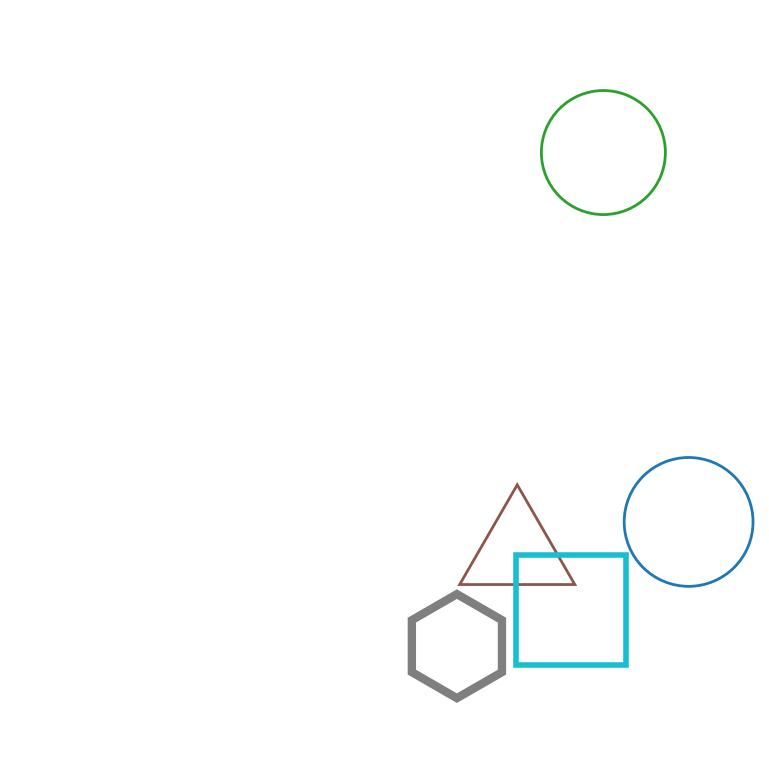[{"shape": "circle", "thickness": 1, "radius": 0.42, "center": [0.894, 0.322]}, {"shape": "circle", "thickness": 1, "radius": 0.4, "center": [0.784, 0.802]}, {"shape": "triangle", "thickness": 1, "radius": 0.43, "center": [0.672, 0.284]}, {"shape": "hexagon", "thickness": 3, "radius": 0.34, "center": [0.593, 0.161]}, {"shape": "square", "thickness": 2, "radius": 0.36, "center": [0.742, 0.208]}]